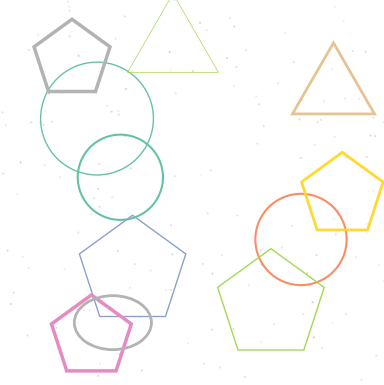[{"shape": "circle", "thickness": 1.5, "radius": 0.55, "center": [0.313, 0.54]}, {"shape": "circle", "thickness": 1, "radius": 0.73, "center": [0.252, 0.692]}, {"shape": "circle", "thickness": 1.5, "radius": 0.59, "center": [0.782, 0.378]}, {"shape": "pentagon", "thickness": 1, "radius": 0.73, "center": [0.344, 0.295]}, {"shape": "pentagon", "thickness": 2.5, "radius": 0.54, "center": [0.237, 0.125]}, {"shape": "pentagon", "thickness": 1, "radius": 0.73, "center": [0.704, 0.209]}, {"shape": "triangle", "thickness": 0.5, "radius": 0.68, "center": [0.449, 0.88]}, {"shape": "pentagon", "thickness": 2, "radius": 0.56, "center": [0.889, 0.493]}, {"shape": "triangle", "thickness": 2, "radius": 0.62, "center": [0.866, 0.766]}, {"shape": "pentagon", "thickness": 2.5, "radius": 0.52, "center": [0.187, 0.846]}, {"shape": "oval", "thickness": 2, "radius": 0.5, "center": [0.293, 0.162]}]